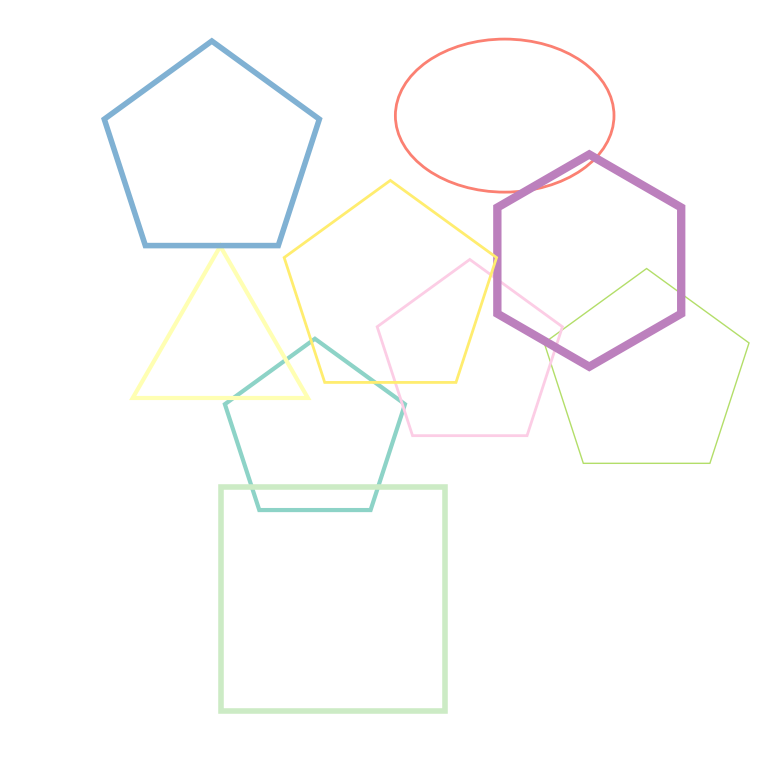[{"shape": "pentagon", "thickness": 1.5, "radius": 0.61, "center": [0.409, 0.437]}, {"shape": "triangle", "thickness": 1.5, "radius": 0.66, "center": [0.286, 0.549]}, {"shape": "oval", "thickness": 1, "radius": 0.71, "center": [0.655, 0.85]}, {"shape": "pentagon", "thickness": 2, "radius": 0.73, "center": [0.275, 0.8]}, {"shape": "pentagon", "thickness": 0.5, "radius": 0.7, "center": [0.84, 0.511]}, {"shape": "pentagon", "thickness": 1, "radius": 0.63, "center": [0.61, 0.537]}, {"shape": "hexagon", "thickness": 3, "radius": 0.69, "center": [0.765, 0.662]}, {"shape": "square", "thickness": 2, "radius": 0.73, "center": [0.432, 0.222]}, {"shape": "pentagon", "thickness": 1, "radius": 0.73, "center": [0.507, 0.621]}]